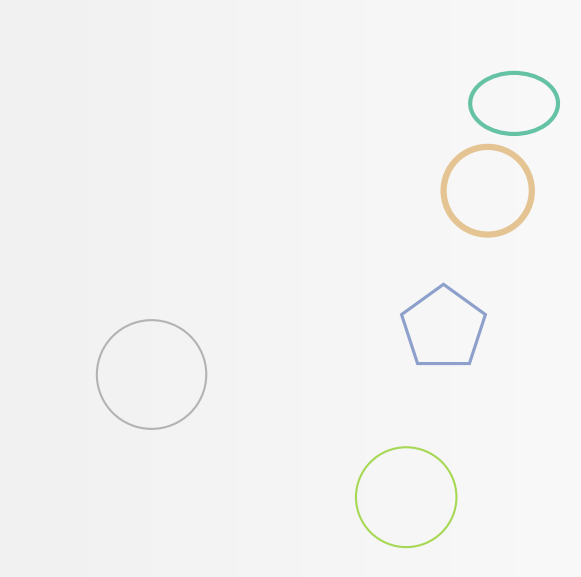[{"shape": "oval", "thickness": 2, "radius": 0.38, "center": [0.884, 0.82]}, {"shape": "pentagon", "thickness": 1.5, "radius": 0.38, "center": [0.763, 0.431]}, {"shape": "circle", "thickness": 1, "radius": 0.43, "center": [0.699, 0.138]}, {"shape": "circle", "thickness": 3, "radius": 0.38, "center": [0.839, 0.669]}, {"shape": "circle", "thickness": 1, "radius": 0.47, "center": [0.261, 0.351]}]